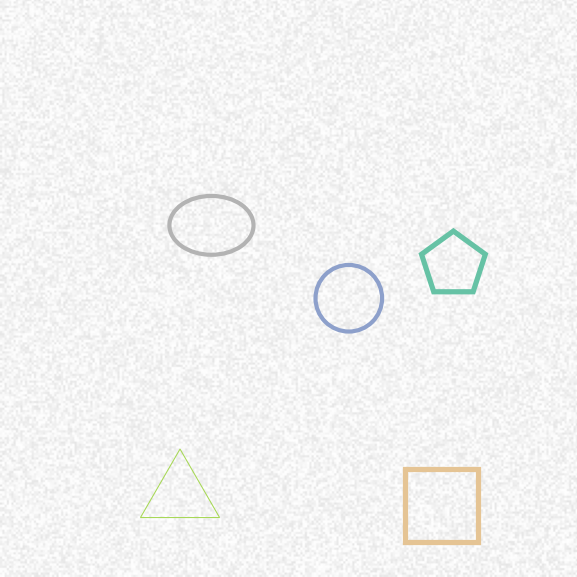[{"shape": "pentagon", "thickness": 2.5, "radius": 0.29, "center": [0.785, 0.541]}, {"shape": "circle", "thickness": 2, "radius": 0.29, "center": [0.604, 0.483]}, {"shape": "triangle", "thickness": 0.5, "radius": 0.4, "center": [0.312, 0.142]}, {"shape": "square", "thickness": 2.5, "radius": 0.32, "center": [0.764, 0.123]}, {"shape": "oval", "thickness": 2, "radius": 0.36, "center": [0.366, 0.609]}]